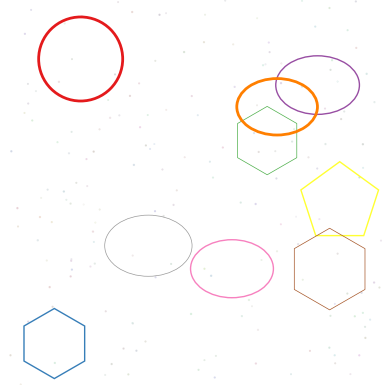[{"shape": "circle", "thickness": 2, "radius": 0.55, "center": [0.21, 0.847]}, {"shape": "hexagon", "thickness": 1, "radius": 0.45, "center": [0.141, 0.108]}, {"shape": "hexagon", "thickness": 0.5, "radius": 0.44, "center": [0.694, 0.635]}, {"shape": "oval", "thickness": 1, "radius": 0.54, "center": [0.825, 0.779]}, {"shape": "oval", "thickness": 2, "radius": 0.52, "center": [0.72, 0.723]}, {"shape": "pentagon", "thickness": 1, "radius": 0.53, "center": [0.882, 0.474]}, {"shape": "hexagon", "thickness": 0.5, "radius": 0.53, "center": [0.856, 0.301]}, {"shape": "oval", "thickness": 1, "radius": 0.54, "center": [0.603, 0.302]}, {"shape": "oval", "thickness": 0.5, "radius": 0.57, "center": [0.385, 0.362]}]